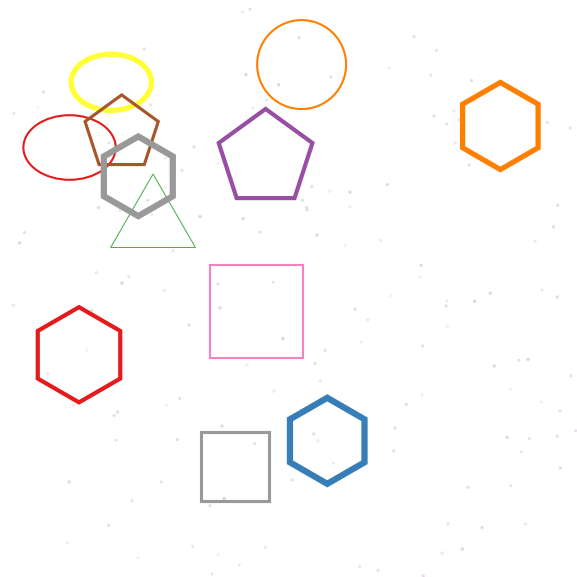[{"shape": "oval", "thickness": 1, "radius": 0.4, "center": [0.12, 0.744]}, {"shape": "hexagon", "thickness": 2, "radius": 0.41, "center": [0.137, 0.385]}, {"shape": "hexagon", "thickness": 3, "radius": 0.37, "center": [0.567, 0.236]}, {"shape": "triangle", "thickness": 0.5, "radius": 0.42, "center": [0.265, 0.613]}, {"shape": "pentagon", "thickness": 2, "radius": 0.43, "center": [0.46, 0.725]}, {"shape": "hexagon", "thickness": 2.5, "radius": 0.38, "center": [0.866, 0.781]}, {"shape": "circle", "thickness": 1, "radius": 0.39, "center": [0.522, 0.887]}, {"shape": "oval", "thickness": 2.5, "radius": 0.35, "center": [0.193, 0.857]}, {"shape": "pentagon", "thickness": 1.5, "radius": 0.33, "center": [0.211, 0.768]}, {"shape": "square", "thickness": 1, "radius": 0.41, "center": [0.444, 0.46]}, {"shape": "square", "thickness": 1.5, "radius": 0.3, "center": [0.407, 0.191]}, {"shape": "hexagon", "thickness": 3, "radius": 0.34, "center": [0.24, 0.694]}]